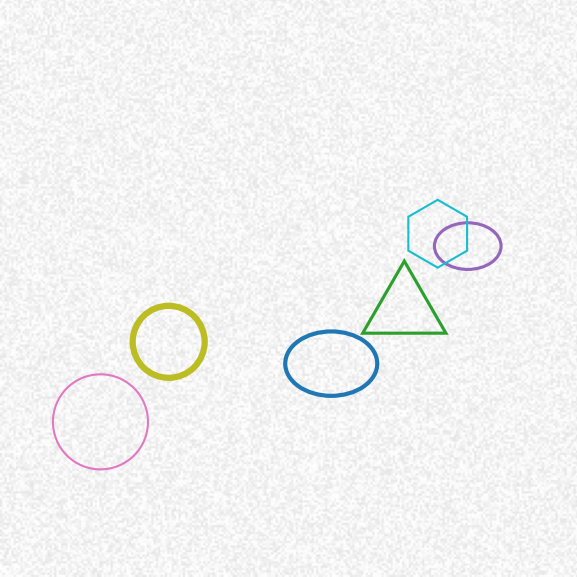[{"shape": "oval", "thickness": 2, "radius": 0.4, "center": [0.574, 0.369]}, {"shape": "triangle", "thickness": 1.5, "radius": 0.42, "center": [0.7, 0.464]}, {"shape": "oval", "thickness": 1.5, "radius": 0.29, "center": [0.81, 0.573]}, {"shape": "circle", "thickness": 1, "radius": 0.41, "center": [0.174, 0.269]}, {"shape": "circle", "thickness": 3, "radius": 0.31, "center": [0.292, 0.407]}, {"shape": "hexagon", "thickness": 1, "radius": 0.29, "center": [0.758, 0.594]}]